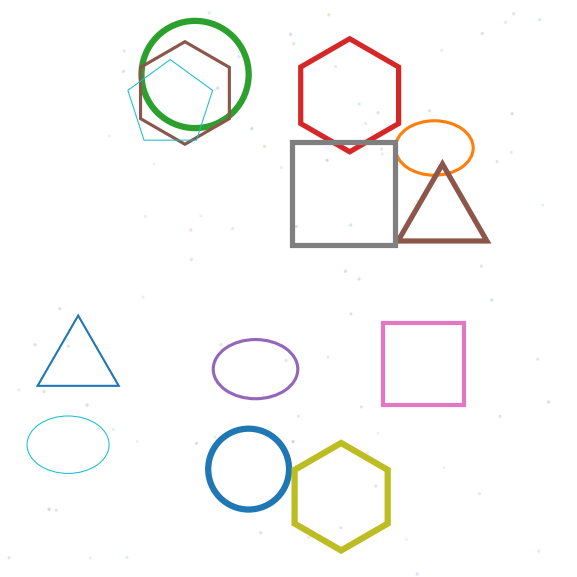[{"shape": "circle", "thickness": 3, "radius": 0.35, "center": [0.431, 0.187]}, {"shape": "triangle", "thickness": 1, "radius": 0.41, "center": [0.135, 0.372]}, {"shape": "oval", "thickness": 1.5, "radius": 0.34, "center": [0.752, 0.743]}, {"shape": "circle", "thickness": 3, "radius": 0.46, "center": [0.338, 0.87]}, {"shape": "hexagon", "thickness": 2.5, "radius": 0.49, "center": [0.605, 0.834]}, {"shape": "oval", "thickness": 1.5, "radius": 0.37, "center": [0.442, 0.36]}, {"shape": "triangle", "thickness": 2.5, "radius": 0.44, "center": [0.766, 0.626]}, {"shape": "hexagon", "thickness": 1.5, "radius": 0.44, "center": [0.32, 0.838]}, {"shape": "square", "thickness": 2, "radius": 0.35, "center": [0.733, 0.369]}, {"shape": "square", "thickness": 2.5, "radius": 0.45, "center": [0.595, 0.664]}, {"shape": "hexagon", "thickness": 3, "radius": 0.47, "center": [0.591, 0.139]}, {"shape": "oval", "thickness": 0.5, "radius": 0.36, "center": [0.118, 0.229]}, {"shape": "pentagon", "thickness": 0.5, "radius": 0.39, "center": [0.295, 0.819]}]